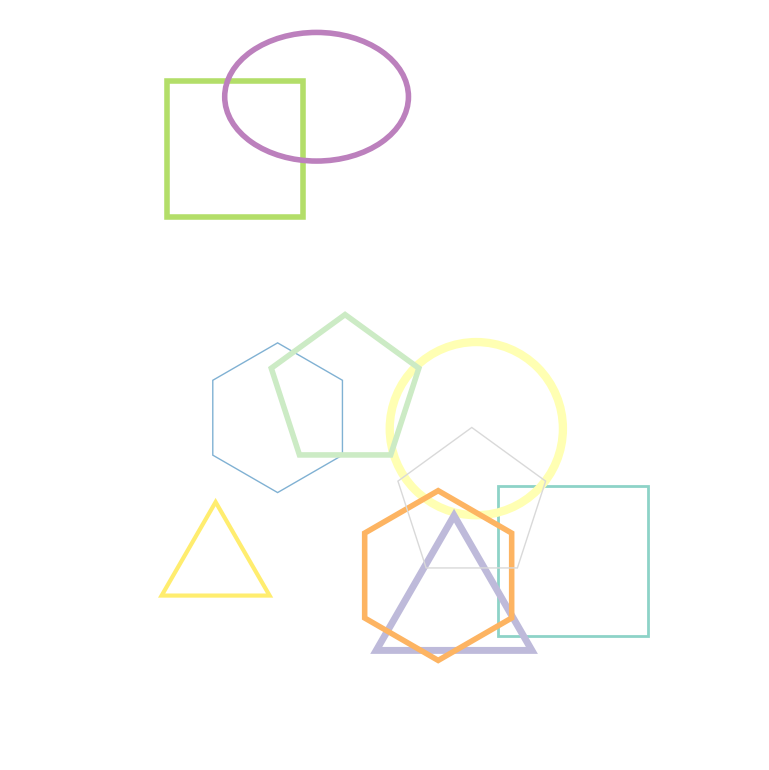[{"shape": "square", "thickness": 1, "radius": 0.49, "center": [0.744, 0.272]}, {"shape": "circle", "thickness": 3, "radius": 0.56, "center": [0.619, 0.443]}, {"shape": "triangle", "thickness": 2.5, "radius": 0.58, "center": [0.59, 0.214]}, {"shape": "hexagon", "thickness": 0.5, "radius": 0.49, "center": [0.361, 0.458]}, {"shape": "hexagon", "thickness": 2, "radius": 0.55, "center": [0.569, 0.253]}, {"shape": "square", "thickness": 2, "radius": 0.44, "center": [0.305, 0.806]}, {"shape": "pentagon", "thickness": 0.5, "radius": 0.5, "center": [0.613, 0.344]}, {"shape": "oval", "thickness": 2, "radius": 0.6, "center": [0.411, 0.874]}, {"shape": "pentagon", "thickness": 2, "radius": 0.5, "center": [0.448, 0.491]}, {"shape": "triangle", "thickness": 1.5, "radius": 0.4, "center": [0.28, 0.267]}]